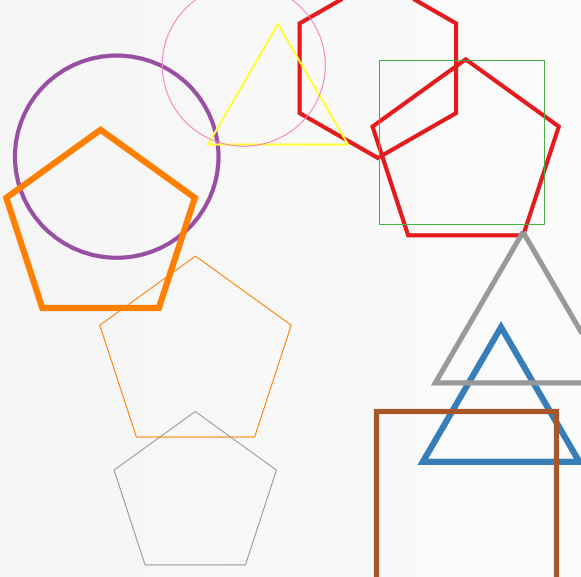[{"shape": "pentagon", "thickness": 2, "radius": 0.84, "center": [0.801, 0.728]}, {"shape": "hexagon", "thickness": 2, "radius": 0.78, "center": [0.65, 0.881]}, {"shape": "triangle", "thickness": 3, "radius": 0.78, "center": [0.862, 0.277]}, {"shape": "square", "thickness": 0.5, "radius": 0.71, "center": [0.794, 0.753]}, {"shape": "circle", "thickness": 2, "radius": 0.88, "center": [0.201, 0.728]}, {"shape": "pentagon", "thickness": 3, "radius": 0.85, "center": [0.173, 0.604]}, {"shape": "pentagon", "thickness": 0.5, "radius": 0.87, "center": [0.336, 0.383]}, {"shape": "triangle", "thickness": 1, "radius": 0.7, "center": [0.478, 0.818]}, {"shape": "square", "thickness": 2.5, "radius": 0.77, "center": [0.801, 0.133]}, {"shape": "circle", "thickness": 0.5, "radius": 0.7, "center": [0.419, 0.886]}, {"shape": "pentagon", "thickness": 0.5, "radius": 0.73, "center": [0.336, 0.14]}, {"shape": "triangle", "thickness": 2.5, "radius": 0.87, "center": [0.9, 0.423]}]